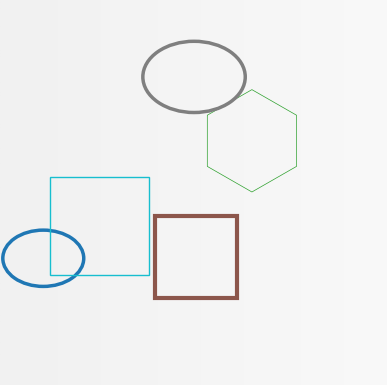[{"shape": "oval", "thickness": 2.5, "radius": 0.52, "center": [0.112, 0.329]}, {"shape": "hexagon", "thickness": 0.5, "radius": 0.66, "center": [0.65, 0.634]}, {"shape": "square", "thickness": 3, "radius": 0.53, "center": [0.505, 0.332]}, {"shape": "oval", "thickness": 2.5, "radius": 0.66, "center": [0.501, 0.8]}, {"shape": "square", "thickness": 1, "radius": 0.63, "center": [0.257, 0.412]}]